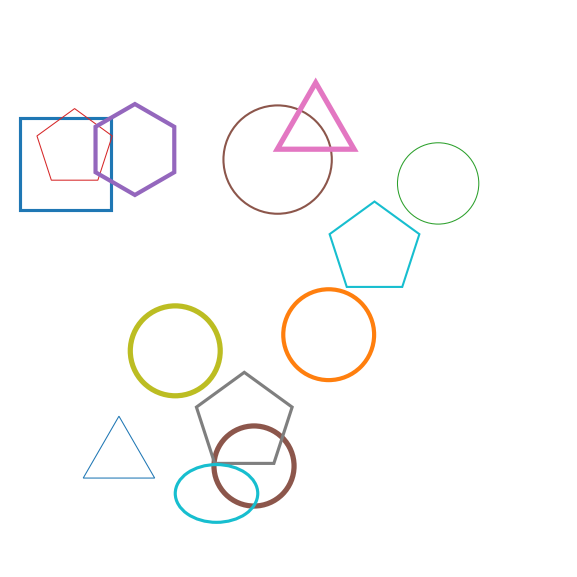[{"shape": "triangle", "thickness": 0.5, "radius": 0.36, "center": [0.206, 0.207]}, {"shape": "square", "thickness": 1.5, "radius": 0.4, "center": [0.113, 0.715]}, {"shape": "circle", "thickness": 2, "radius": 0.39, "center": [0.569, 0.42]}, {"shape": "circle", "thickness": 0.5, "radius": 0.35, "center": [0.759, 0.681]}, {"shape": "pentagon", "thickness": 0.5, "radius": 0.34, "center": [0.129, 0.743]}, {"shape": "hexagon", "thickness": 2, "radius": 0.39, "center": [0.234, 0.74]}, {"shape": "circle", "thickness": 1, "radius": 0.47, "center": [0.481, 0.723]}, {"shape": "circle", "thickness": 2.5, "radius": 0.35, "center": [0.44, 0.192]}, {"shape": "triangle", "thickness": 2.5, "radius": 0.38, "center": [0.547, 0.779]}, {"shape": "pentagon", "thickness": 1.5, "radius": 0.44, "center": [0.423, 0.267]}, {"shape": "circle", "thickness": 2.5, "radius": 0.39, "center": [0.303, 0.392]}, {"shape": "oval", "thickness": 1.5, "radius": 0.36, "center": [0.375, 0.145]}, {"shape": "pentagon", "thickness": 1, "radius": 0.41, "center": [0.648, 0.568]}]